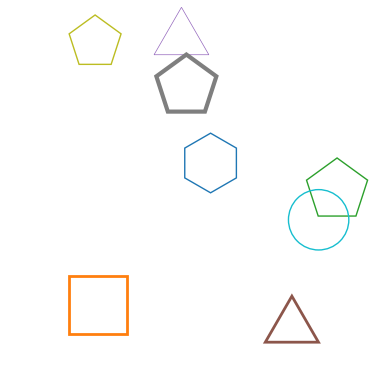[{"shape": "hexagon", "thickness": 1, "radius": 0.39, "center": [0.547, 0.577]}, {"shape": "square", "thickness": 2, "radius": 0.38, "center": [0.255, 0.208]}, {"shape": "pentagon", "thickness": 1, "radius": 0.42, "center": [0.875, 0.506]}, {"shape": "triangle", "thickness": 0.5, "radius": 0.41, "center": [0.471, 0.899]}, {"shape": "triangle", "thickness": 2, "radius": 0.4, "center": [0.758, 0.151]}, {"shape": "pentagon", "thickness": 3, "radius": 0.41, "center": [0.484, 0.776]}, {"shape": "pentagon", "thickness": 1, "radius": 0.35, "center": [0.247, 0.89]}, {"shape": "circle", "thickness": 1, "radius": 0.39, "center": [0.828, 0.429]}]